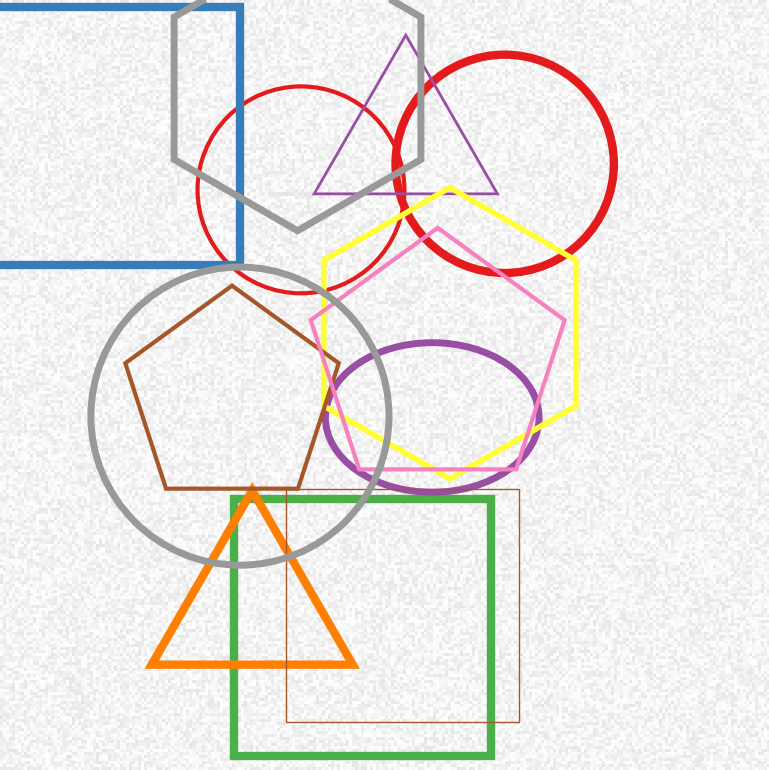[{"shape": "circle", "thickness": 1.5, "radius": 0.67, "center": [0.391, 0.753]}, {"shape": "circle", "thickness": 3, "radius": 0.71, "center": [0.655, 0.787]}, {"shape": "square", "thickness": 3, "radius": 0.84, "center": [0.144, 0.824]}, {"shape": "square", "thickness": 3, "radius": 0.83, "center": [0.47, 0.185]}, {"shape": "triangle", "thickness": 1, "radius": 0.69, "center": [0.527, 0.817]}, {"shape": "oval", "thickness": 2.5, "radius": 0.69, "center": [0.561, 0.458]}, {"shape": "triangle", "thickness": 3, "radius": 0.75, "center": [0.328, 0.212]}, {"shape": "hexagon", "thickness": 2, "radius": 0.95, "center": [0.584, 0.567]}, {"shape": "pentagon", "thickness": 1.5, "radius": 0.73, "center": [0.301, 0.483]}, {"shape": "square", "thickness": 0.5, "radius": 0.76, "center": [0.523, 0.214]}, {"shape": "pentagon", "thickness": 1.5, "radius": 0.87, "center": [0.568, 0.531]}, {"shape": "circle", "thickness": 2.5, "radius": 0.97, "center": [0.312, 0.46]}, {"shape": "hexagon", "thickness": 2.5, "radius": 0.93, "center": [0.386, 0.885]}]